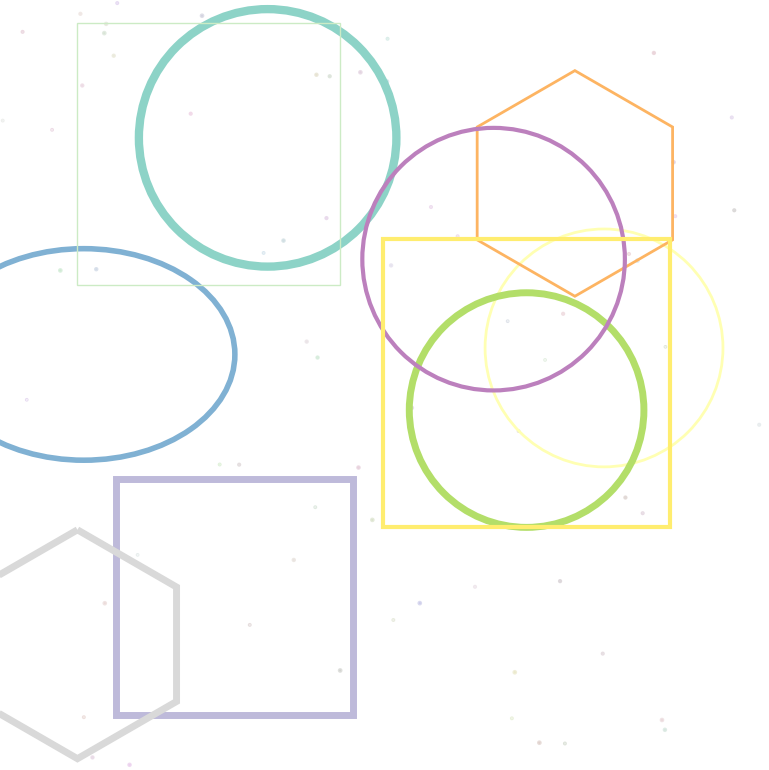[{"shape": "circle", "thickness": 3, "radius": 0.84, "center": [0.348, 0.821]}, {"shape": "circle", "thickness": 1, "radius": 0.77, "center": [0.784, 0.548]}, {"shape": "square", "thickness": 2.5, "radius": 0.77, "center": [0.304, 0.225]}, {"shape": "oval", "thickness": 2, "radius": 0.98, "center": [0.109, 0.54]}, {"shape": "hexagon", "thickness": 1, "radius": 0.73, "center": [0.747, 0.762]}, {"shape": "circle", "thickness": 2.5, "radius": 0.76, "center": [0.684, 0.467]}, {"shape": "hexagon", "thickness": 2.5, "radius": 0.74, "center": [0.101, 0.163]}, {"shape": "circle", "thickness": 1.5, "radius": 0.85, "center": [0.641, 0.663]}, {"shape": "square", "thickness": 0.5, "radius": 0.85, "center": [0.271, 0.8]}, {"shape": "square", "thickness": 1.5, "radius": 0.93, "center": [0.684, 0.502]}]